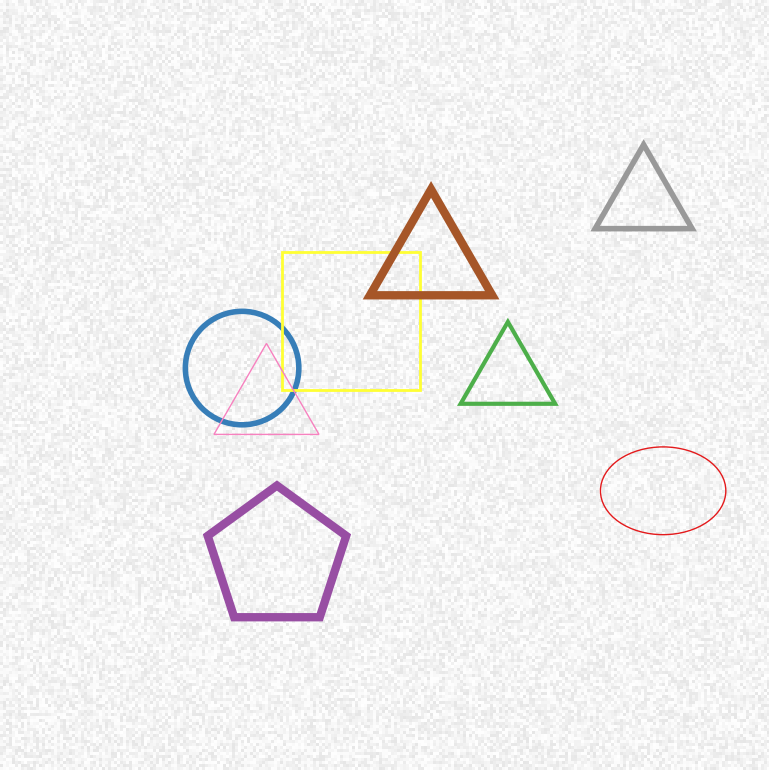[{"shape": "oval", "thickness": 0.5, "radius": 0.41, "center": [0.861, 0.363]}, {"shape": "circle", "thickness": 2, "radius": 0.37, "center": [0.314, 0.522]}, {"shape": "triangle", "thickness": 1.5, "radius": 0.35, "center": [0.66, 0.511]}, {"shape": "pentagon", "thickness": 3, "radius": 0.47, "center": [0.36, 0.275]}, {"shape": "square", "thickness": 1, "radius": 0.45, "center": [0.456, 0.583]}, {"shape": "triangle", "thickness": 3, "radius": 0.46, "center": [0.56, 0.662]}, {"shape": "triangle", "thickness": 0.5, "radius": 0.39, "center": [0.346, 0.475]}, {"shape": "triangle", "thickness": 2, "radius": 0.36, "center": [0.836, 0.739]}]